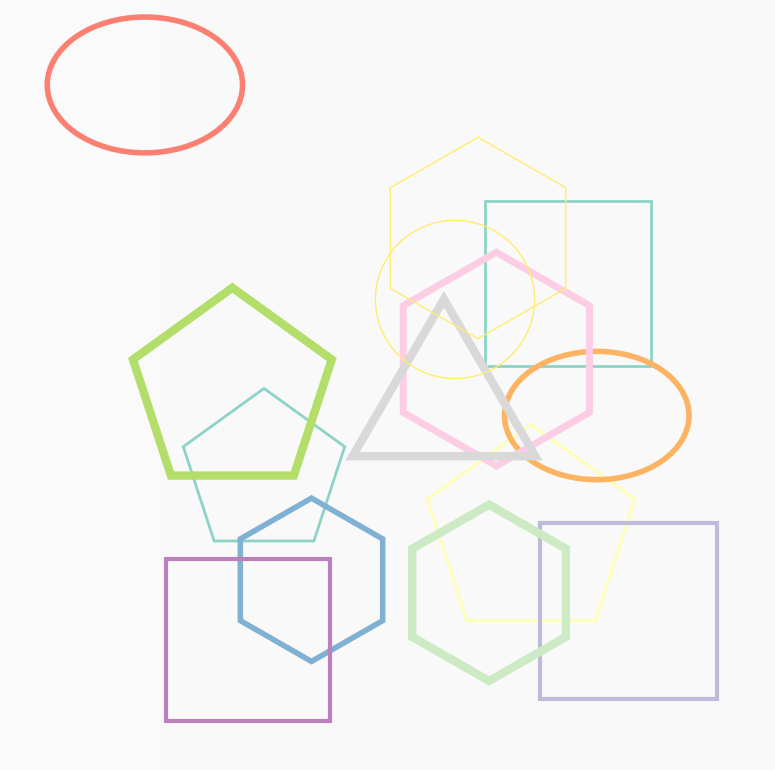[{"shape": "pentagon", "thickness": 1, "radius": 0.55, "center": [0.341, 0.386]}, {"shape": "square", "thickness": 1, "radius": 0.54, "center": [0.733, 0.632]}, {"shape": "pentagon", "thickness": 1, "radius": 0.7, "center": [0.685, 0.308]}, {"shape": "square", "thickness": 1.5, "radius": 0.57, "center": [0.811, 0.206]}, {"shape": "oval", "thickness": 2, "radius": 0.63, "center": [0.187, 0.89]}, {"shape": "hexagon", "thickness": 2, "radius": 0.53, "center": [0.402, 0.247]}, {"shape": "oval", "thickness": 2, "radius": 0.6, "center": [0.77, 0.46]}, {"shape": "pentagon", "thickness": 3, "radius": 0.67, "center": [0.3, 0.491]}, {"shape": "hexagon", "thickness": 2.5, "radius": 0.69, "center": [0.64, 0.534]}, {"shape": "triangle", "thickness": 3, "radius": 0.68, "center": [0.573, 0.476]}, {"shape": "square", "thickness": 1.5, "radius": 0.53, "center": [0.32, 0.168]}, {"shape": "hexagon", "thickness": 3, "radius": 0.57, "center": [0.631, 0.23]}, {"shape": "hexagon", "thickness": 0.5, "radius": 0.65, "center": [0.617, 0.691]}, {"shape": "circle", "thickness": 0.5, "radius": 0.51, "center": [0.587, 0.611]}]